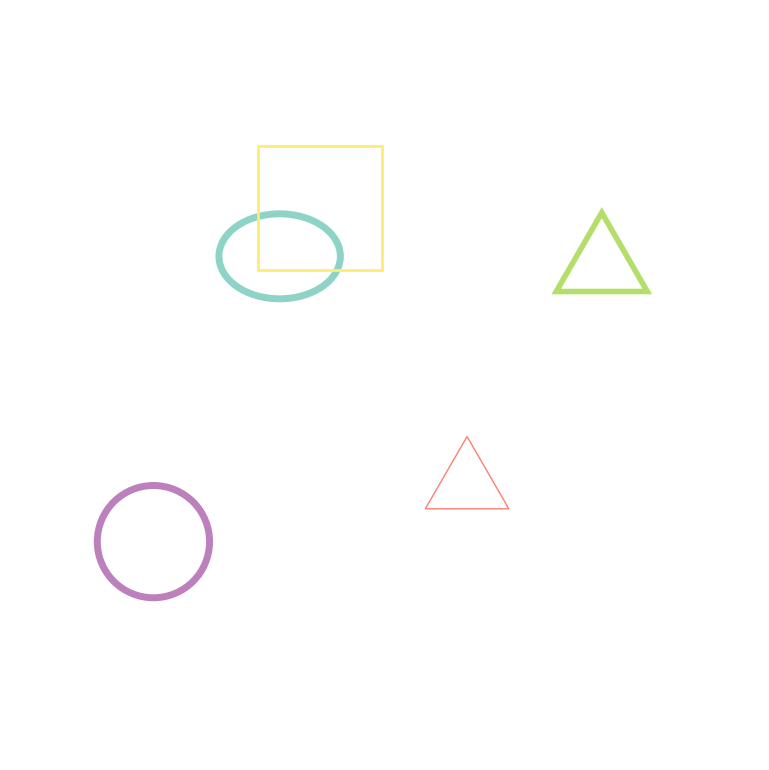[{"shape": "oval", "thickness": 2.5, "radius": 0.39, "center": [0.363, 0.667]}, {"shape": "triangle", "thickness": 0.5, "radius": 0.31, "center": [0.607, 0.37]}, {"shape": "triangle", "thickness": 2, "radius": 0.34, "center": [0.782, 0.656]}, {"shape": "circle", "thickness": 2.5, "radius": 0.36, "center": [0.199, 0.297]}, {"shape": "square", "thickness": 1, "radius": 0.4, "center": [0.415, 0.73]}]